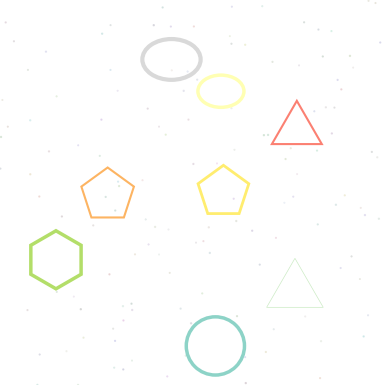[{"shape": "circle", "thickness": 2.5, "radius": 0.38, "center": [0.559, 0.101]}, {"shape": "oval", "thickness": 2.5, "radius": 0.3, "center": [0.574, 0.763]}, {"shape": "triangle", "thickness": 1.5, "radius": 0.37, "center": [0.771, 0.663]}, {"shape": "pentagon", "thickness": 1.5, "radius": 0.36, "center": [0.28, 0.493]}, {"shape": "hexagon", "thickness": 2.5, "radius": 0.38, "center": [0.145, 0.325]}, {"shape": "oval", "thickness": 3, "radius": 0.38, "center": [0.445, 0.846]}, {"shape": "triangle", "thickness": 0.5, "radius": 0.42, "center": [0.766, 0.244]}, {"shape": "pentagon", "thickness": 2, "radius": 0.35, "center": [0.58, 0.501]}]